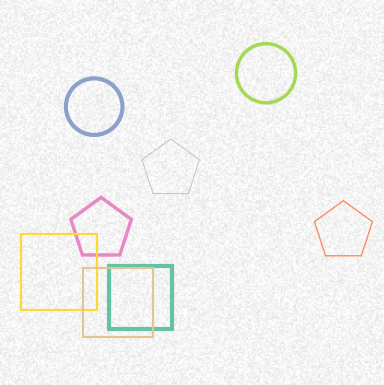[{"shape": "square", "thickness": 3, "radius": 0.41, "center": [0.366, 0.228]}, {"shape": "pentagon", "thickness": 1, "radius": 0.4, "center": [0.892, 0.4]}, {"shape": "circle", "thickness": 3, "radius": 0.37, "center": [0.245, 0.723]}, {"shape": "pentagon", "thickness": 2.5, "radius": 0.41, "center": [0.263, 0.405]}, {"shape": "circle", "thickness": 2.5, "radius": 0.38, "center": [0.691, 0.81]}, {"shape": "square", "thickness": 1.5, "radius": 0.49, "center": [0.153, 0.293]}, {"shape": "square", "thickness": 1.5, "radius": 0.45, "center": [0.307, 0.213]}, {"shape": "pentagon", "thickness": 0.5, "radius": 0.39, "center": [0.443, 0.561]}]